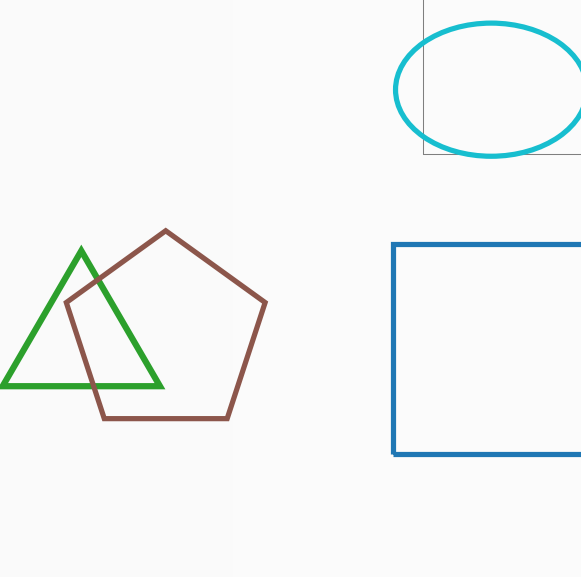[{"shape": "square", "thickness": 2.5, "radius": 0.91, "center": [0.858, 0.395]}, {"shape": "triangle", "thickness": 3, "radius": 0.78, "center": [0.14, 0.409]}, {"shape": "pentagon", "thickness": 2.5, "radius": 0.9, "center": [0.285, 0.42]}, {"shape": "square", "thickness": 0.5, "radius": 0.76, "center": [0.879, 0.885]}, {"shape": "oval", "thickness": 2.5, "radius": 0.82, "center": [0.845, 0.844]}]